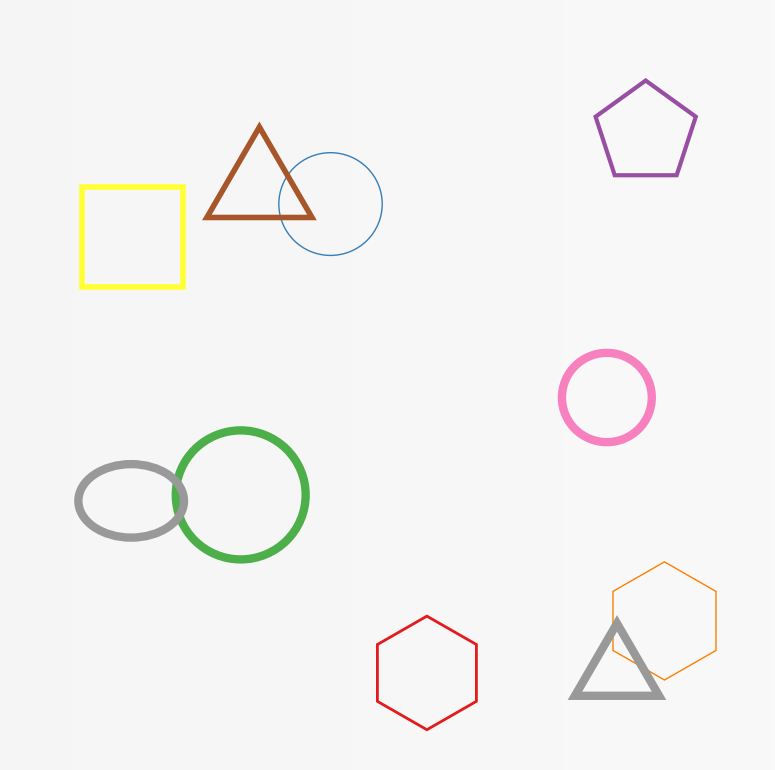[{"shape": "hexagon", "thickness": 1, "radius": 0.37, "center": [0.551, 0.126]}, {"shape": "circle", "thickness": 0.5, "radius": 0.33, "center": [0.426, 0.735]}, {"shape": "circle", "thickness": 3, "radius": 0.42, "center": [0.311, 0.357]}, {"shape": "pentagon", "thickness": 1.5, "radius": 0.34, "center": [0.833, 0.827]}, {"shape": "hexagon", "thickness": 0.5, "radius": 0.38, "center": [0.857, 0.194]}, {"shape": "square", "thickness": 2, "radius": 0.33, "center": [0.171, 0.693]}, {"shape": "triangle", "thickness": 2, "radius": 0.39, "center": [0.335, 0.757]}, {"shape": "circle", "thickness": 3, "radius": 0.29, "center": [0.783, 0.484]}, {"shape": "triangle", "thickness": 3, "radius": 0.31, "center": [0.796, 0.128]}, {"shape": "oval", "thickness": 3, "radius": 0.34, "center": [0.169, 0.35]}]